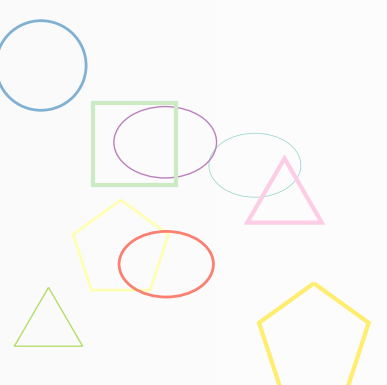[{"shape": "oval", "thickness": 0.5, "radius": 0.59, "center": [0.658, 0.571]}, {"shape": "pentagon", "thickness": 2, "radius": 0.65, "center": [0.312, 0.351]}, {"shape": "oval", "thickness": 2, "radius": 0.61, "center": [0.429, 0.314]}, {"shape": "circle", "thickness": 2, "radius": 0.58, "center": [0.106, 0.83]}, {"shape": "triangle", "thickness": 1, "radius": 0.51, "center": [0.125, 0.152]}, {"shape": "triangle", "thickness": 3, "radius": 0.56, "center": [0.734, 0.477]}, {"shape": "oval", "thickness": 1, "radius": 0.66, "center": [0.426, 0.63]}, {"shape": "square", "thickness": 3, "radius": 0.54, "center": [0.347, 0.626]}, {"shape": "pentagon", "thickness": 3, "radius": 0.74, "center": [0.81, 0.115]}]